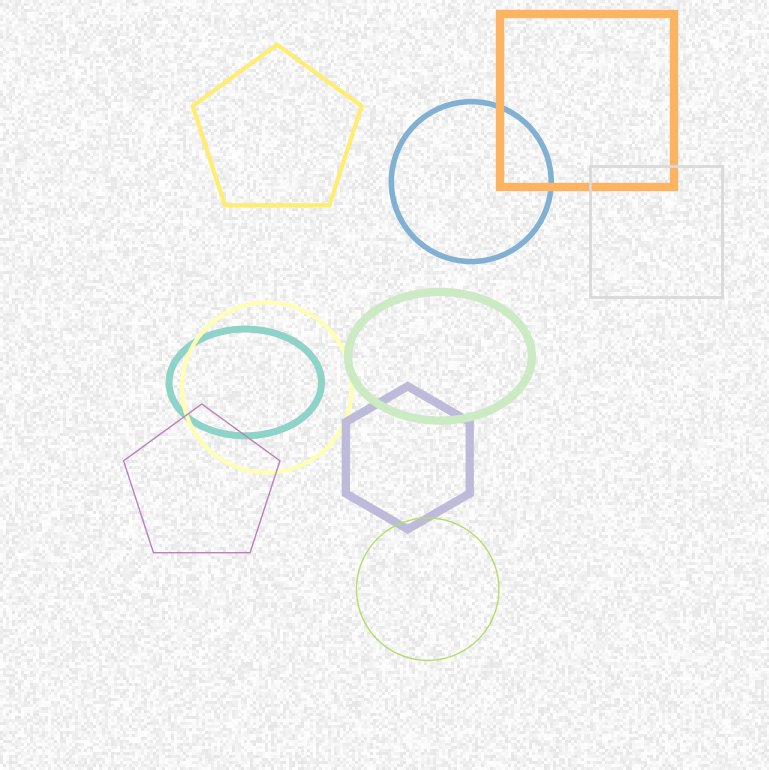[{"shape": "oval", "thickness": 2.5, "radius": 0.5, "center": [0.319, 0.503]}, {"shape": "circle", "thickness": 1.5, "radius": 0.55, "center": [0.347, 0.497]}, {"shape": "hexagon", "thickness": 3, "radius": 0.46, "center": [0.53, 0.406]}, {"shape": "circle", "thickness": 2, "radius": 0.52, "center": [0.612, 0.764]}, {"shape": "square", "thickness": 3, "radius": 0.56, "center": [0.763, 0.869]}, {"shape": "circle", "thickness": 0.5, "radius": 0.46, "center": [0.555, 0.235]}, {"shape": "square", "thickness": 1, "radius": 0.43, "center": [0.852, 0.699]}, {"shape": "pentagon", "thickness": 0.5, "radius": 0.53, "center": [0.262, 0.369]}, {"shape": "oval", "thickness": 3, "radius": 0.6, "center": [0.571, 0.537]}, {"shape": "pentagon", "thickness": 1.5, "radius": 0.58, "center": [0.36, 0.827]}]